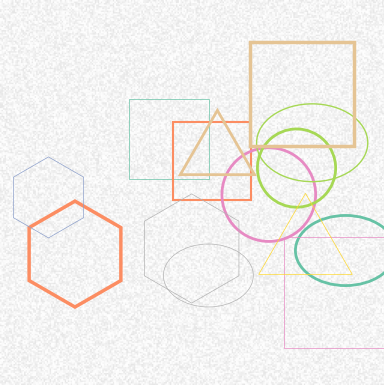[{"shape": "oval", "thickness": 2, "radius": 0.65, "center": [0.897, 0.349]}, {"shape": "square", "thickness": 0.5, "radius": 0.52, "center": [0.439, 0.639]}, {"shape": "square", "thickness": 1.5, "radius": 0.51, "center": [0.551, 0.582]}, {"shape": "hexagon", "thickness": 2.5, "radius": 0.69, "center": [0.195, 0.34]}, {"shape": "hexagon", "thickness": 0.5, "radius": 0.53, "center": [0.126, 0.487]}, {"shape": "circle", "thickness": 2, "radius": 0.61, "center": [0.698, 0.495]}, {"shape": "square", "thickness": 0.5, "radius": 0.72, "center": [0.882, 0.241]}, {"shape": "oval", "thickness": 1, "radius": 0.72, "center": [0.811, 0.629]}, {"shape": "circle", "thickness": 2, "radius": 0.51, "center": [0.77, 0.563]}, {"shape": "triangle", "thickness": 0.5, "radius": 0.7, "center": [0.793, 0.357]}, {"shape": "triangle", "thickness": 2, "radius": 0.56, "center": [0.565, 0.602]}, {"shape": "square", "thickness": 2.5, "radius": 0.68, "center": [0.785, 0.756]}, {"shape": "oval", "thickness": 0.5, "radius": 0.58, "center": [0.541, 0.284]}, {"shape": "hexagon", "thickness": 0.5, "radius": 0.71, "center": [0.498, 0.355]}]